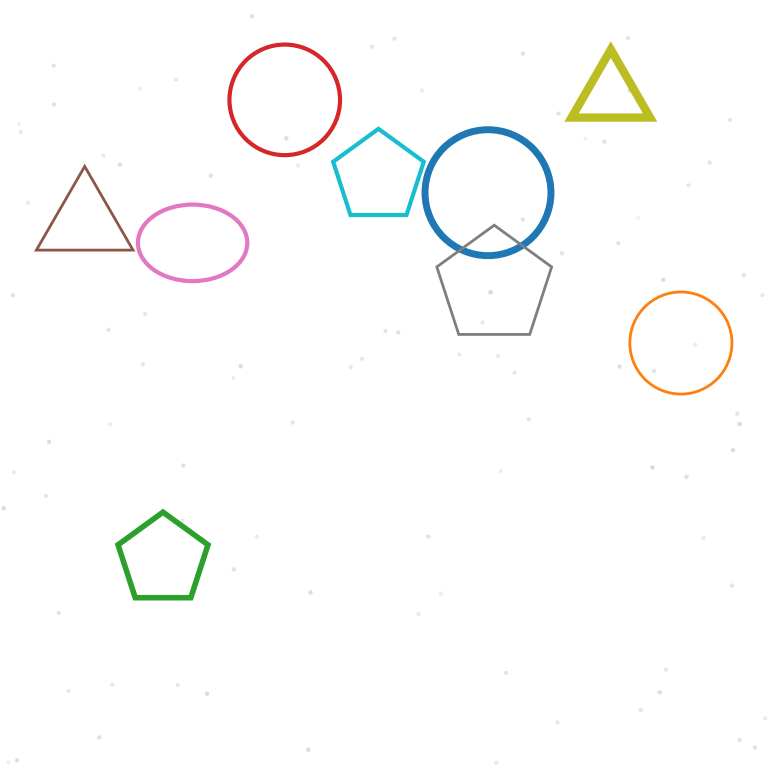[{"shape": "circle", "thickness": 2.5, "radius": 0.41, "center": [0.634, 0.75]}, {"shape": "circle", "thickness": 1, "radius": 0.33, "center": [0.884, 0.555]}, {"shape": "pentagon", "thickness": 2, "radius": 0.31, "center": [0.212, 0.273]}, {"shape": "circle", "thickness": 1.5, "radius": 0.36, "center": [0.37, 0.87]}, {"shape": "triangle", "thickness": 1, "radius": 0.36, "center": [0.11, 0.711]}, {"shape": "oval", "thickness": 1.5, "radius": 0.36, "center": [0.25, 0.685]}, {"shape": "pentagon", "thickness": 1, "radius": 0.39, "center": [0.642, 0.629]}, {"shape": "triangle", "thickness": 3, "radius": 0.29, "center": [0.793, 0.877]}, {"shape": "pentagon", "thickness": 1.5, "radius": 0.31, "center": [0.492, 0.771]}]